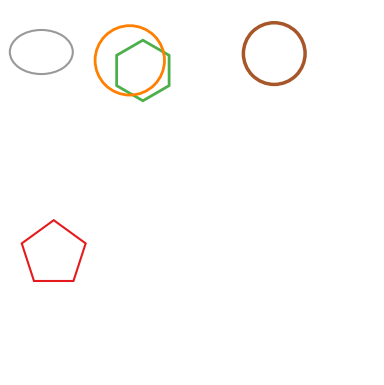[{"shape": "pentagon", "thickness": 1.5, "radius": 0.44, "center": [0.14, 0.341]}, {"shape": "hexagon", "thickness": 2, "radius": 0.39, "center": [0.371, 0.817]}, {"shape": "circle", "thickness": 2, "radius": 0.45, "center": [0.337, 0.843]}, {"shape": "circle", "thickness": 2.5, "radius": 0.4, "center": [0.712, 0.861]}, {"shape": "oval", "thickness": 1.5, "radius": 0.41, "center": [0.107, 0.865]}]